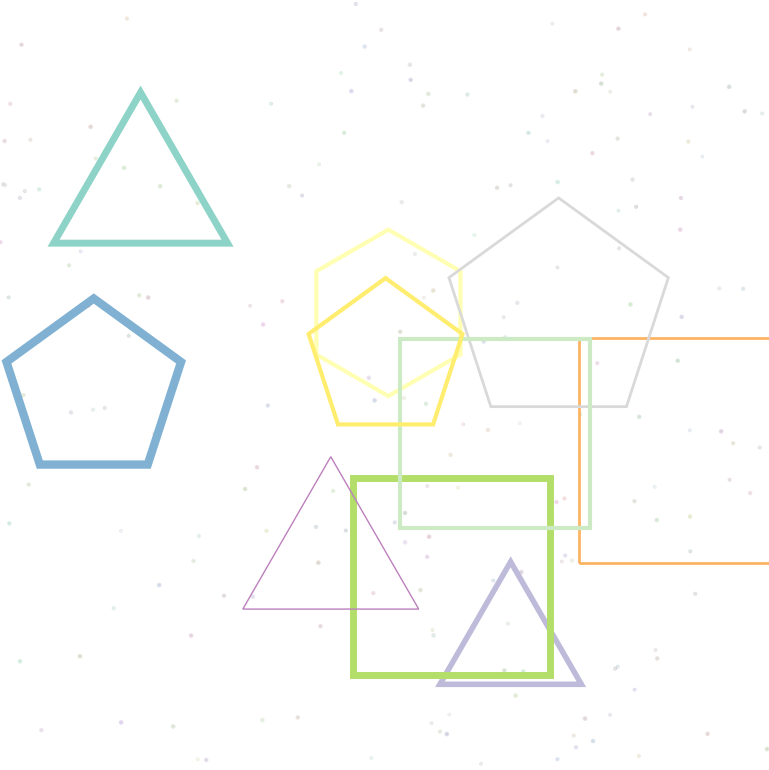[{"shape": "triangle", "thickness": 2.5, "radius": 0.65, "center": [0.183, 0.749]}, {"shape": "hexagon", "thickness": 1.5, "radius": 0.54, "center": [0.504, 0.594]}, {"shape": "triangle", "thickness": 2, "radius": 0.53, "center": [0.663, 0.164]}, {"shape": "pentagon", "thickness": 3, "radius": 0.6, "center": [0.122, 0.493]}, {"shape": "square", "thickness": 1, "radius": 0.73, "center": [0.898, 0.414]}, {"shape": "square", "thickness": 2.5, "radius": 0.64, "center": [0.586, 0.251]}, {"shape": "pentagon", "thickness": 1, "radius": 0.75, "center": [0.726, 0.593]}, {"shape": "triangle", "thickness": 0.5, "radius": 0.66, "center": [0.43, 0.275]}, {"shape": "square", "thickness": 1.5, "radius": 0.61, "center": [0.643, 0.437]}, {"shape": "pentagon", "thickness": 1.5, "radius": 0.53, "center": [0.501, 0.534]}]